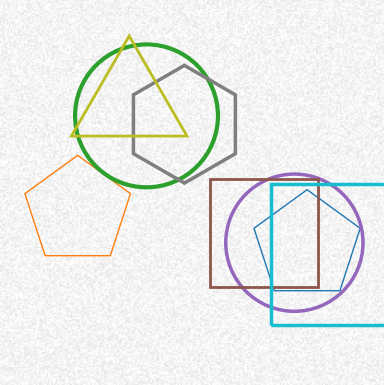[{"shape": "pentagon", "thickness": 1, "radius": 0.73, "center": [0.798, 0.362]}, {"shape": "pentagon", "thickness": 1, "radius": 0.72, "center": [0.202, 0.452]}, {"shape": "circle", "thickness": 3, "radius": 0.93, "center": [0.381, 0.699]}, {"shape": "circle", "thickness": 2.5, "radius": 0.89, "center": [0.765, 0.37]}, {"shape": "square", "thickness": 2, "radius": 0.7, "center": [0.685, 0.395]}, {"shape": "hexagon", "thickness": 2.5, "radius": 0.76, "center": [0.479, 0.677]}, {"shape": "triangle", "thickness": 2, "radius": 0.87, "center": [0.336, 0.733]}, {"shape": "square", "thickness": 2.5, "radius": 0.91, "center": [0.886, 0.339]}]